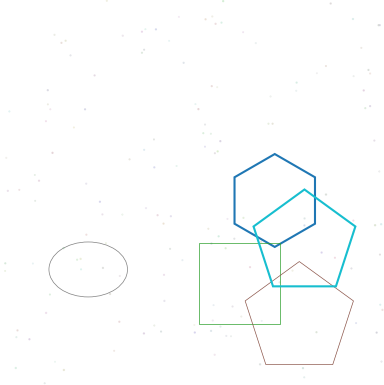[{"shape": "hexagon", "thickness": 1.5, "radius": 0.6, "center": [0.714, 0.479]}, {"shape": "square", "thickness": 0.5, "radius": 0.53, "center": [0.622, 0.264]}, {"shape": "pentagon", "thickness": 0.5, "radius": 0.74, "center": [0.777, 0.173]}, {"shape": "oval", "thickness": 0.5, "radius": 0.51, "center": [0.229, 0.3]}, {"shape": "pentagon", "thickness": 1.5, "radius": 0.7, "center": [0.791, 0.369]}]